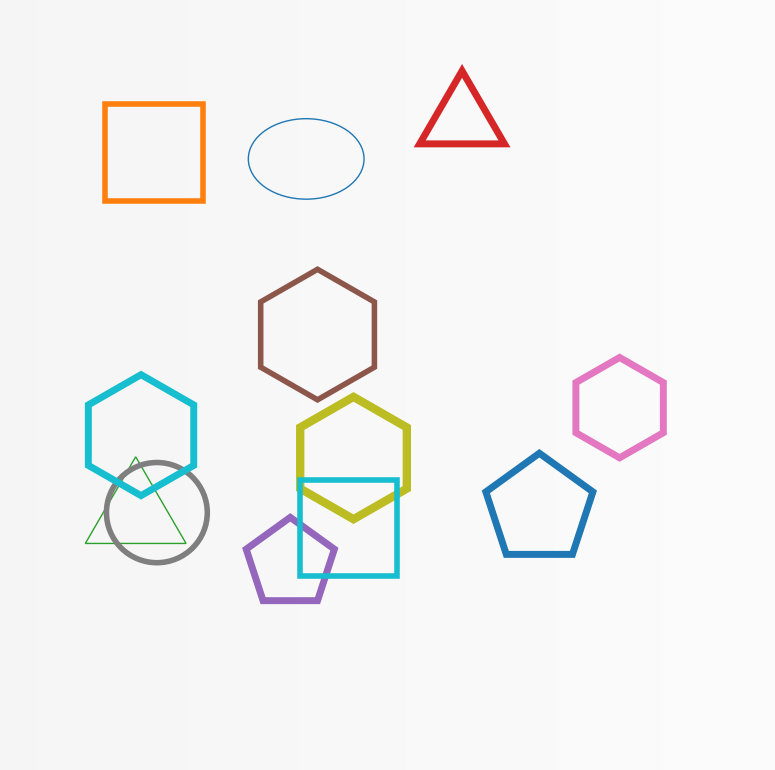[{"shape": "pentagon", "thickness": 2.5, "radius": 0.36, "center": [0.696, 0.339]}, {"shape": "oval", "thickness": 0.5, "radius": 0.37, "center": [0.395, 0.794]}, {"shape": "square", "thickness": 2, "radius": 0.32, "center": [0.199, 0.802]}, {"shape": "triangle", "thickness": 0.5, "radius": 0.38, "center": [0.175, 0.332]}, {"shape": "triangle", "thickness": 2.5, "radius": 0.32, "center": [0.596, 0.845]}, {"shape": "pentagon", "thickness": 2.5, "radius": 0.3, "center": [0.375, 0.268]}, {"shape": "hexagon", "thickness": 2, "radius": 0.42, "center": [0.41, 0.566]}, {"shape": "hexagon", "thickness": 2.5, "radius": 0.33, "center": [0.8, 0.471]}, {"shape": "circle", "thickness": 2, "radius": 0.33, "center": [0.202, 0.334]}, {"shape": "hexagon", "thickness": 3, "radius": 0.4, "center": [0.456, 0.405]}, {"shape": "square", "thickness": 2, "radius": 0.31, "center": [0.45, 0.315]}, {"shape": "hexagon", "thickness": 2.5, "radius": 0.39, "center": [0.182, 0.435]}]